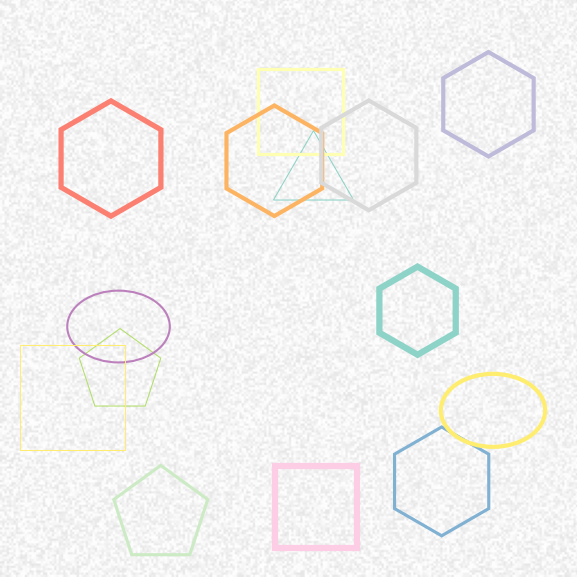[{"shape": "hexagon", "thickness": 3, "radius": 0.38, "center": [0.723, 0.461]}, {"shape": "triangle", "thickness": 0.5, "radius": 0.4, "center": [0.543, 0.693]}, {"shape": "square", "thickness": 1.5, "radius": 0.37, "center": [0.521, 0.805]}, {"shape": "hexagon", "thickness": 2, "radius": 0.45, "center": [0.846, 0.819]}, {"shape": "hexagon", "thickness": 2.5, "radius": 0.5, "center": [0.192, 0.725]}, {"shape": "hexagon", "thickness": 1.5, "radius": 0.47, "center": [0.765, 0.166]}, {"shape": "hexagon", "thickness": 2, "radius": 0.48, "center": [0.475, 0.721]}, {"shape": "pentagon", "thickness": 0.5, "radius": 0.37, "center": [0.208, 0.356]}, {"shape": "square", "thickness": 3, "radius": 0.35, "center": [0.547, 0.121]}, {"shape": "hexagon", "thickness": 2, "radius": 0.48, "center": [0.639, 0.73]}, {"shape": "oval", "thickness": 1, "radius": 0.44, "center": [0.205, 0.434]}, {"shape": "pentagon", "thickness": 1.5, "radius": 0.43, "center": [0.278, 0.108]}, {"shape": "oval", "thickness": 2, "radius": 0.45, "center": [0.854, 0.289]}, {"shape": "square", "thickness": 0.5, "radius": 0.46, "center": [0.126, 0.311]}]